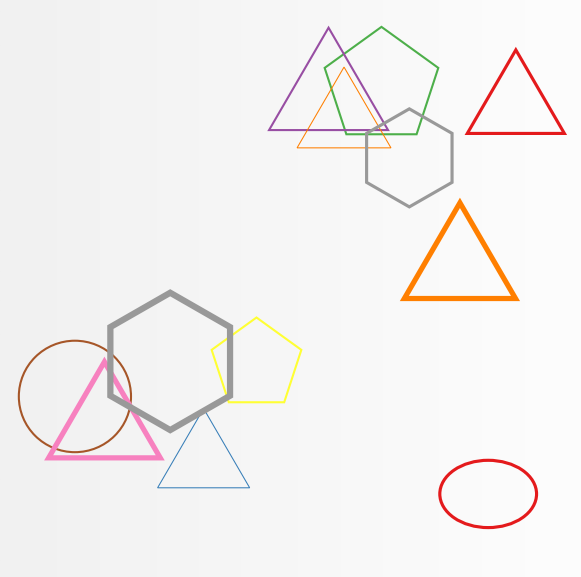[{"shape": "triangle", "thickness": 1.5, "radius": 0.48, "center": [0.887, 0.816]}, {"shape": "oval", "thickness": 1.5, "radius": 0.42, "center": [0.84, 0.144]}, {"shape": "triangle", "thickness": 0.5, "radius": 0.46, "center": [0.35, 0.2]}, {"shape": "pentagon", "thickness": 1, "radius": 0.51, "center": [0.656, 0.85]}, {"shape": "triangle", "thickness": 1, "radius": 0.59, "center": [0.565, 0.833]}, {"shape": "triangle", "thickness": 0.5, "radius": 0.47, "center": [0.592, 0.79]}, {"shape": "triangle", "thickness": 2.5, "radius": 0.55, "center": [0.791, 0.537]}, {"shape": "pentagon", "thickness": 1, "radius": 0.41, "center": [0.441, 0.368]}, {"shape": "circle", "thickness": 1, "radius": 0.48, "center": [0.129, 0.313]}, {"shape": "triangle", "thickness": 2.5, "radius": 0.55, "center": [0.18, 0.262]}, {"shape": "hexagon", "thickness": 3, "radius": 0.59, "center": [0.293, 0.373]}, {"shape": "hexagon", "thickness": 1.5, "radius": 0.42, "center": [0.704, 0.726]}]